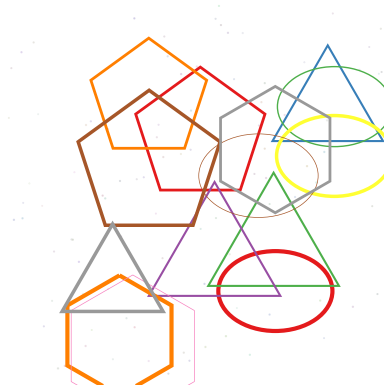[{"shape": "pentagon", "thickness": 2, "radius": 0.88, "center": [0.52, 0.649]}, {"shape": "oval", "thickness": 3, "radius": 0.74, "center": [0.715, 0.244]}, {"shape": "triangle", "thickness": 1.5, "radius": 0.83, "center": [0.851, 0.716]}, {"shape": "triangle", "thickness": 1.5, "radius": 0.98, "center": [0.711, 0.355]}, {"shape": "oval", "thickness": 1, "radius": 0.74, "center": [0.869, 0.723]}, {"shape": "triangle", "thickness": 1.5, "radius": 0.99, "center": [0.557, 0.33]}, {"shape": "hexagon", "thickness": 3, "radius": 0.78, "center": [0.31, 0.129]}, {"shape": "pentagon", "thickness": 2, "radius": 0.79, "center": [0.386, 0.743]}, {"shape": "oval", "thickness": 2.5, "radius": 0.75, "center": [0.868, 0.595]}, {"shape": "oval", "thickness": 0.5, "radius": 0.78, "center": [0.671, 0.544]}, {"shape": "pentagon", "thickness": 2.5, "radius": 0.97, "center": [0.387, 0.572]}, {"shape": "hexagon", "thickness": 0.5, "radius": 0.92, "center": [0.345, 0.101]}, {"shape": "hexagon", "thickness": 2, "radius": 0.82, "center": [0.715, 0.611]}, {"shape": "triangle", "thickness": 2.5, "radius": 0.76, "center": [0.292, 0.267]}]